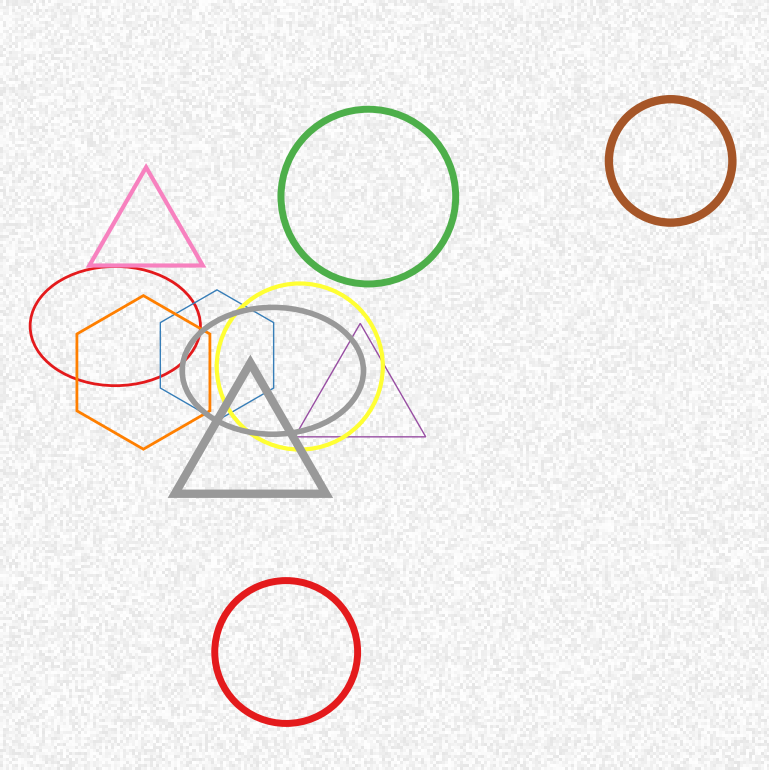[{"shape": "oval", "thickness": 1, "radius": 0.55, "center": [0.15, 0.577]}, {"shape": "circle", "thickness": 2.5, "radius": 0.46, "center": [0.372, 0.153]}, {"shape": "hexagon", "thickness": 0.5, "radius": 0.42, "center": [0.282, 0.539]}, {"shape": "circle", "thickness": 2.5, "radius": 0.57, "center": [0.478, 0.745]}, {"shape": "triangle", "thickness": 0.5, "radius": 0.49, "center": [0.468, 0.482]}, {"shape": "hexagon", "thickness": 1, "radius": 0.5, "center": [0.186, 0.516]}, {"shape": "circle", "thickness": 1.5, "radius": 0.54, "center": [0.389, 0.524]}, {"shape": "circle", "thickness": 3, "radius": 0.4, "center": [0.871, 0.791]}, {"shape": "triangle", "thickness": 1.5, "radius": 0.43, "center": [0.19, 0.698]}, {"shape": "oval", "thickness": 2, "radius": 0.59, "center": [0.354, 0.518]}, {"shape": "triangle", "thickness": 3, "radius": 0.57, "center": [0.325, 0.415]}]